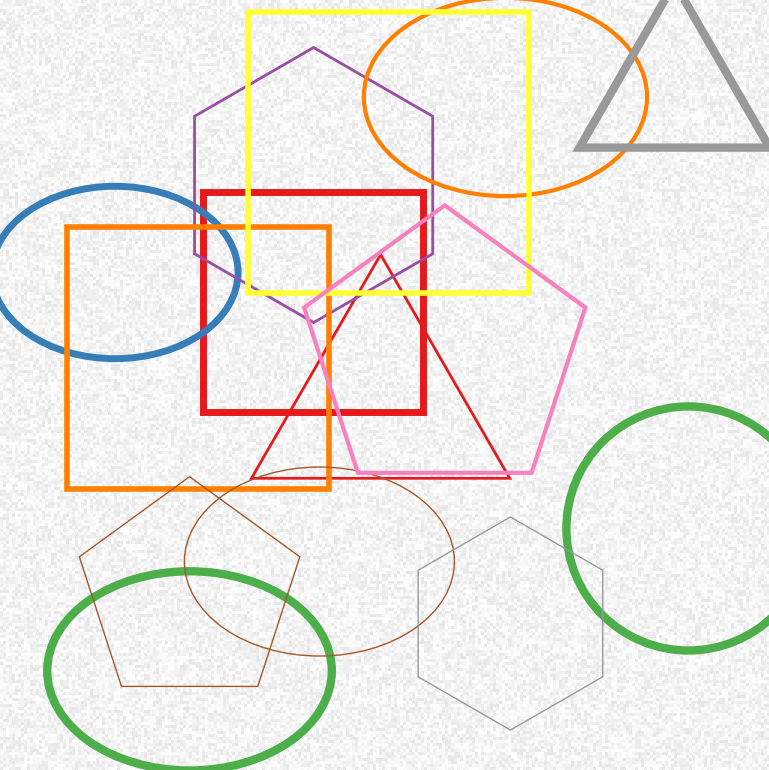[{"shape": "square", "thickness": 2.5, "radius": 0.71, "center": [0.407, 0.608]}, {"shape": "triangle", "thickness": 1, "radius": 0.97, "center": [0.494, 0.476]}, {"shape": "oval", "thickness": 2.5, "radius": 0.8, "center": [0.149, 0.646]}, {"shape": "circle", "thickness": 3, "radius": 0.79, "center": [0.894, 0.314]}, {"shape": "oval", "thickness": 3, "radius": 0.92, "center": [0.246, 0.129]}, {"shape": "hexagon", "thickness": 1, "radius": 0.89, "center": [0.407, 0.76]}, {"shape": "oval", "thickness": 1.5, "radius": 0.92, "center": [0.656, 0.874]}, {"shape": "square", "thickness": 2, "radius": 0.85, "center": [0.257, 0.535]}, {"shape": "square", "thickness": 2, "radius": 0.91, "center": [0.504, 0.802]}, {"shape": "oval", "thickness": 0.5, "radius": 0.88, "center": [0.415, 0.271]}, {"shape": "pentagon", "thickness": 0.5, "radius": 0.75, "center": [0.246, 0.23]}, {"shape": "pentagon", "thickness": 1.5, "radius": 0.96, "center": [0.578, 0.541]}, {"shape": "triangle", "thickness": 3, "radius": 0.71, "center": [0.876, 0.88]}, {"shape": "hexagon", "thickness": 0.5, "radius": 0.69, "center": [0.663, 0.19]}]